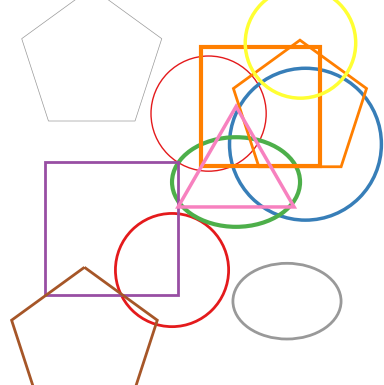[{"shape": "circle", "thickness": 2, "radius": 0.74, "center": [0.447, 0.299]}, {"shape": "circle", "thickness": 1, "radius": 0.75, "center": [0.542, 0.705]}, {"shape": "circle", "thickness": 2.5, "radius": 0.99, "center": [0.793, 0.625]}, {"shape": "oval", "thickness": 3, "radius": 0.83, "center": [0.613, 0.527]}, {"shape": "square", "thickness": 2, "radius": 0.86, "center": [0.289, 0.407]}, {"shape": "pentagon", "thickness": 2, "radius": 0.91, "center": [0.779, 0.714]}, {"shape": "square", "thickness": 3, "radius": 0.77, "center": [0.676, 0.724]}, {"shape": "circle", "thickness": 2.5, "radius": 0.72, "center": [0.78, 0.889]}, {"shape": "pentagon", "thickness": 2, "radius": 0.99, "center": [0.219, 0.107]}, {"shape": "triangle", "thickness": 2.5, "radius": 0.87, "center": [0.613, 0.549]}, {"shape": "oval", "thickness": 2, "radius": 0.7, "center": [0.745, 0.218]}, {"shape": "pentagon", "thickness": 0.5, "radius": 0.96, "center": [0.238, 0.84]}]